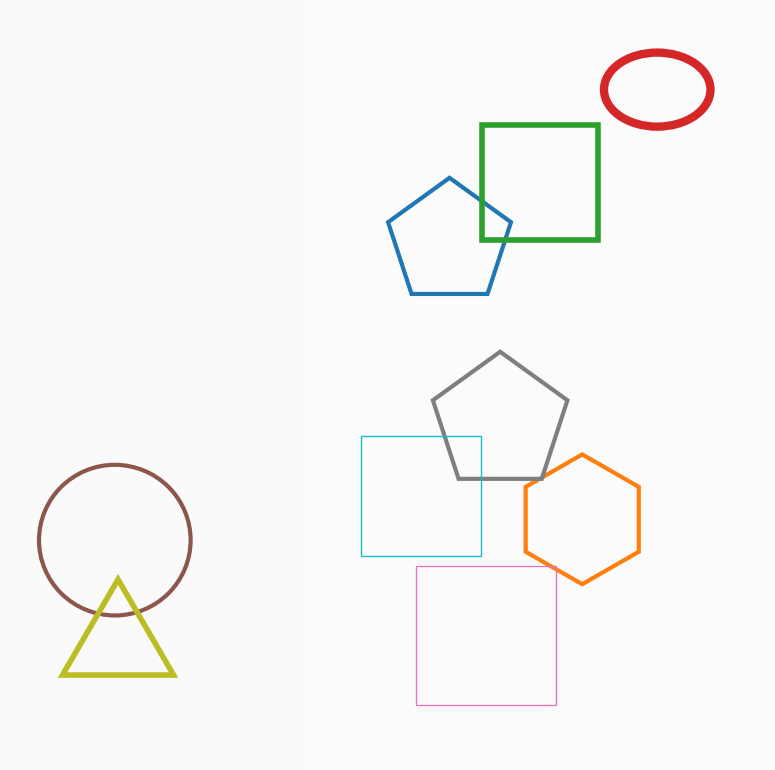[{"shape": "pentagon", "thickness": 1.5, "radius": 0.42, "center": [0.58, 0.686]}, {"shape": "hexagon", "thickness": 1.5, "radius": 0.42, "center": [0.751, 0.326]}, {"shape": "square", "thickness": 2, "radius": 0.37, "center": [0.697, 0.763]}, {"shape": "oval", "thickness": 3, "radius": 0.34, "center": [0.848, 0.884]}, {"shape": "circle", "thickness": 1.5, "radius": 0.49, "center": [0.148, 0.299]}, {"shape": "square", "thickness": 0.5, "radius": 0.45, "center": [0.627, 0.174]}, {"shape": "pentagon", "thickness": 1.5, "radius": 0.46, "center": [0.645, 0.452]}, {"shape": "triangle", "thickness": 2, "radius": 0.41, "center": [0.152, 0.165]}, {"shape": "square", "thickness": 0.5, "radius": 0.39, "center": [0.543, 0.355]}]